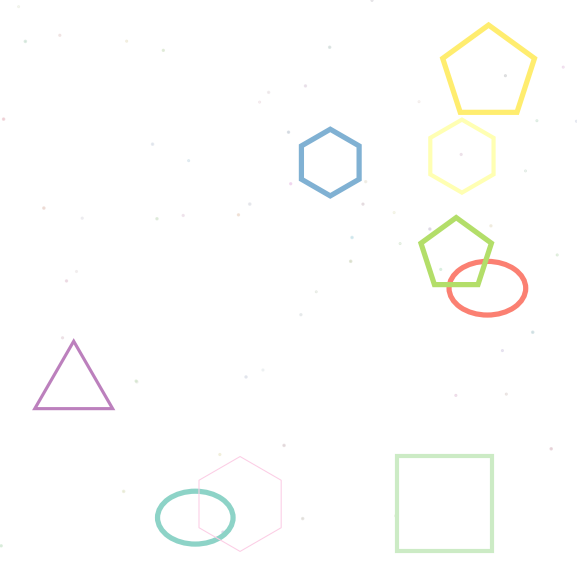[{"shape": "oval", "thickness": 2.5, "radius": 0.33, "center": [0.338, 0.103]}, {"shape": "hexagon", "thickness": 2, "radius": 0.32, "center": [0.8, 0.729]}, {"shape": "oval", "thickness": 2.5, "radius": 0.33, "center": [0.844, 0.5]}, {"shape": "hexagon", "thickness": 2.5, "radius": 0.29, "center": [0.572, 0.718]}, {"shape": "pentagon", "thickness": 2.5, "radius": 0.32, "center": [0.79, 0.558]}, {"shape": "hexagon", "thickness": 0.5, "radius": 0.41, "center": [0.416, 0.126]}, {"shape": "triangle", "thickness": 1.5, "radius": 0.39, "center": [0.128, 0.33]}, {"shape": "square", "thickness": 2, "radius": 0.41, "center": [0.77, 0.127]}, {"shape": "pentagon", "thickness": 2.5, "radius": 0.42, "center": [0.846, 0.872]}]